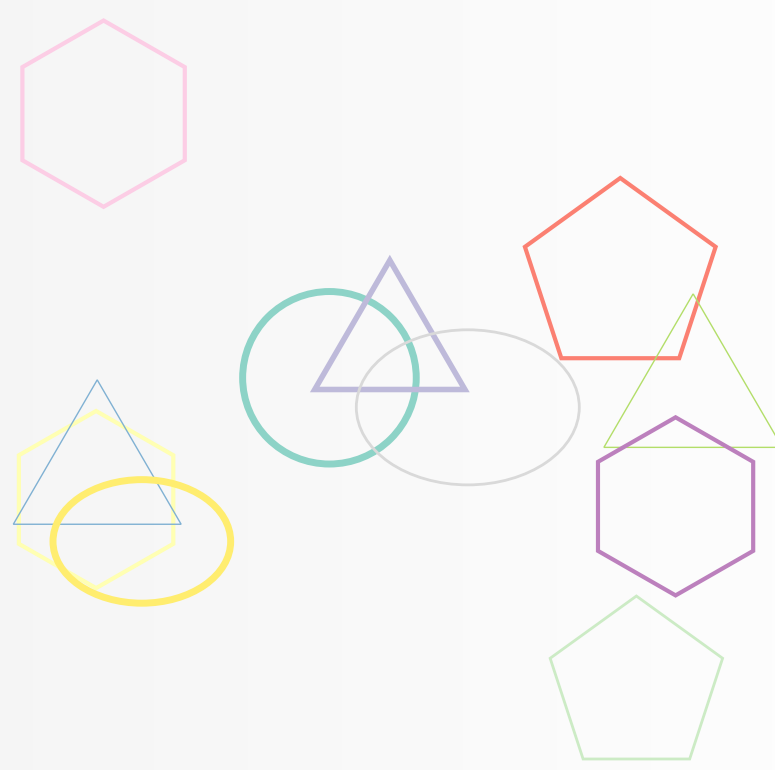[{"shape": "circle", "thickness": 2.5, "radius": 0.56, "center": [0.425, 0.509]}, {"shape": "hexagon", "thickness": 1.5, "radius": 0.58, "center": [0.124, 0.351]}, {"shape": "triangle", "thickness": 2, "radius": 0.56, "center": [0.503, 0.55]}, {"shape": "pentagon", "thickness": 1.5, "radius": 0.65, "center": [0.8, 0.639]}, {"shape": "triangle", "thickness": 0.5, "radius": 0.63, "center": [0.125, 0.382]}, {"shape": "triangle", "thickness": 0.5, "radius": 0.66, "center": [0.894, 0.485]}, {"shape": "hexagon", "thickness": 1.5, "radius": 0.6, "center": [0.134, 0.852]}, {"shape": "oval", "thickness": 1, "radius": 0.72, "center": [0.604, 0.471]}, {"shape": "hexagon", "thickness": 1.5, "radius": 0.58, "center": [0.872, 0.342]}, {"shape": "pentagon", "thickness": 1, "radius": 0.58, "center": [0.821, 0.109]}, {"shape": "oval", "thickness": 2.5, "radius": 0.57, "center": [0.183, 0.297]}]